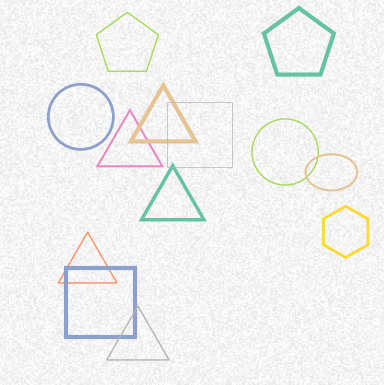[{"shape": "triangle", "thickness": 2.5, "radius": 0.47, "center": [0.449, 0.476]}, {"shape": "pentagon", "thickness": 3, "radius": 0.48, "center": [0.776, 0.884]}, {"shape": "triangle", "thickness": 1, "radius": 0.44, "center": [0.228, 0.309]}, {"shape": "circle", "thickness": 2, "radius": 0.42, "center": [0.21, 0.696]}, {"shape": "square", "thickness": 3, "radius": 0.45, "center": [0.261, 0.215]}, {"shape": "triangle", "thickness": 1.5, "radius": 0.49, "center": [0.337, 0.617]}, {"shape": "pentagon", "thickness": 1, "radius": 0.42, "center": [0.331, 0.883]}, {"shape": "circle", "thickness": 1, "radius": 0.43, "center": [0.741, 0.605]}, {"shape": "hexagon", "thickness": 2, "radius": 0.33, "center": [0.898, 0.398]}, {"shape": "oval", "thickness": 1.5, "radius": 0.34, "center": [0.861, 0.552]}, {"shape": "triangle", "thickness": 3, "radius": 0.49, "center": [0.424, 0.681]}, {"shape": "triangle", "thickness": 1, "radius": 0.47, "center": [0.358, 0.112]}, {"shape": "square", "thickness": 0.5, "radius": 0.42, "center": [0.518, 0.651]}]